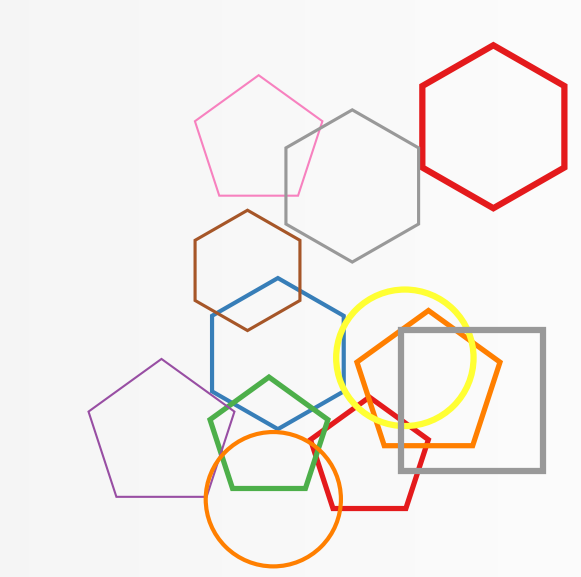[{"shape": "pentagon", "thickness": 2.5, "radius": 0.53, "center": [0.636, 0.205]}, {"shape": "hexagon", "thickness": 3, "radius": 0.71, "center": [0.849, 0.78]}, {"shape": "hexagon", "thickness": 2, "radius": 0.65, "center": [0.478, 0.387]}, {"shape": "pentagon", "thickness": 2.5, "radius": 0.53, "center": [0.463, 0.24]}, {"shape": "pentagon", "thickness": 1, "radius": 0.66, "center": [0.278, 0.246]}, {"shape": "pentagon", "thickness": 2.5, "radius": 0.65, "center": [0.737, 0.332]}, {"shape": "circle", "thickness": 2, "radius": 0.58, "center": [0.47, 0.135]}, {"shape": "circle", "thickness": 3, "radius": 0.59, "center": [0.697, 0.38]}, {"shape": "hexagon", "thickness": 1.5, "radius": 0.52, "center": [0.426, 0.531]}, {"shape": "pentagon", "thickness": 1, "radius": 0.58, "center": [0.445, 0.754]}, {"shape": "square", "thickness": 3, "radius": 0.61, "center": [0.812, 0.306]}, {"shape": "hexagon", "thickness": 1.5, "radius": 0.66, "center": [0.606, 0.677]}]